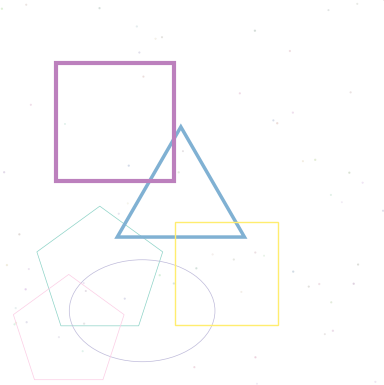[{"shape": "pentagon", "thickness": 0.5, "radius": 0.86, "center": [0.259, 0.293]}, {"shape": "oval", "thickness": 0.5, "radius": 0.95, "center": [0.369, 0.193]}, {"shape": "triangle", "thickness": 2.5, "radius": 0.95, "center": [0.47, 0.48]}, {"shape": "pentagon", "thickness": 0.5, "radius": 0.76, "center": [0.179, 0.136]}, {"shape": "square", "thickness": 3, "radius": 0.77, "center": [0.299, 0.683]}, {"shape": "square", "thickness": 1, "radius": 0.67, "center": [0.589, 0.29]}]